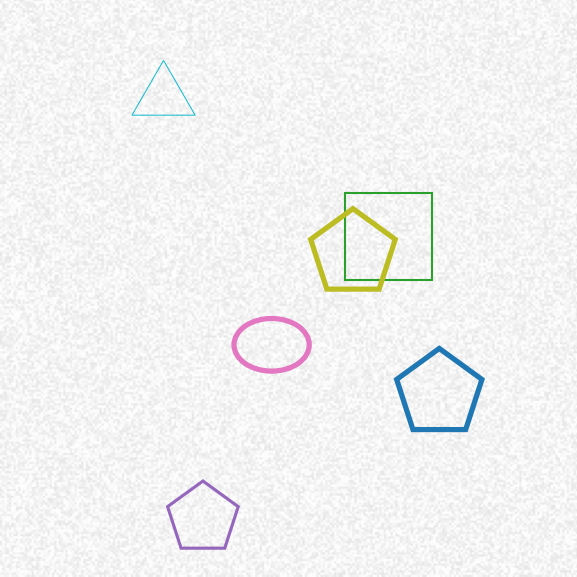[{"shape": "pentagon", "thickness": 2.5, "radius": 0.39, "center": [0.761, 0.318]}, {"shape": "square", "thickness": 1, "radius": 0.38, "center": [0.673, 0.59]}, {"shape": "pentagon", "thickness": 1.5, "radius": 0.32, "center": [0.351, 0.102]}, {"shape": "oval", "thickness": 2.5, "radius": 0.33, "center": [0.47, 0.402]}, {"shape": "pentagon", "thickness": 2.5, "radius": 0.39, "center": [0.611, 0.561]}, {"shape": "triangle", "thickness": 0.5, "radius": 0.32, "center": [0.283, 0.831]}]